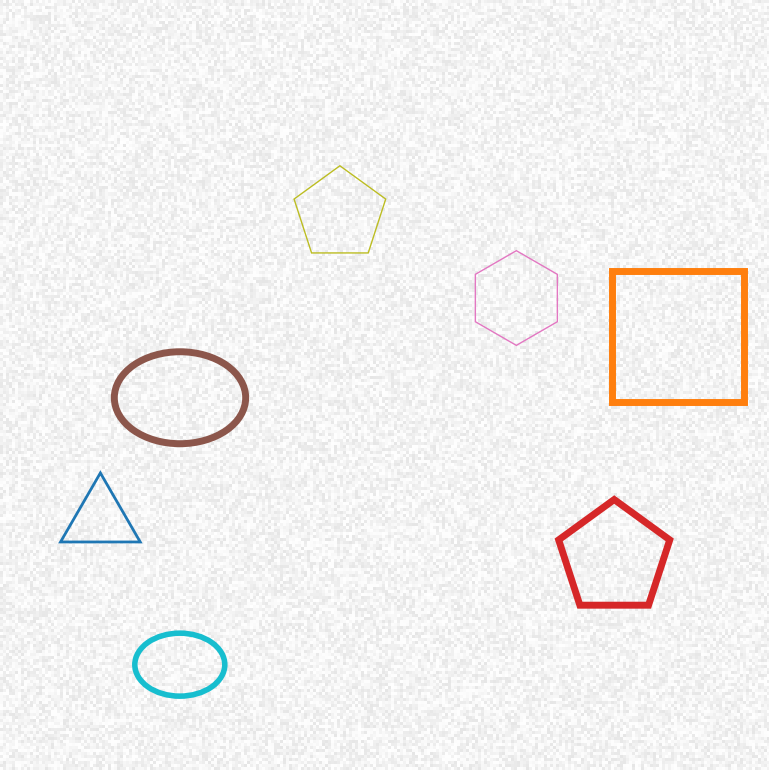[{"shape": "triangle", "thickness": 1, "radius": 0.3, "center": [0.13, 0.326]}, {"shape": "square", "thickness": 2.5, "radius": 0.43, "center": [0.88, 0.563]}, {"shape": "pentagon", "thickness": 2.5, "radius": 0.38, "center": [0.798, 0.275]}, {"shape": "oval", "thickness": 2.5, "radius": 0.43, "center": [0.234, 0.483]}, {"shape": "hexagon", "thickness": 0.5, "radius": 0.31, "center": [0.671, 0.613]}, {"shape": "pentagon", "thickness": 0.5, "radius": 0.31, "center": [0.441, 0.722]}, {"shape": "oval", "thickness": 2, "radius": 0.29, "center": [0.234, 0.137]}]